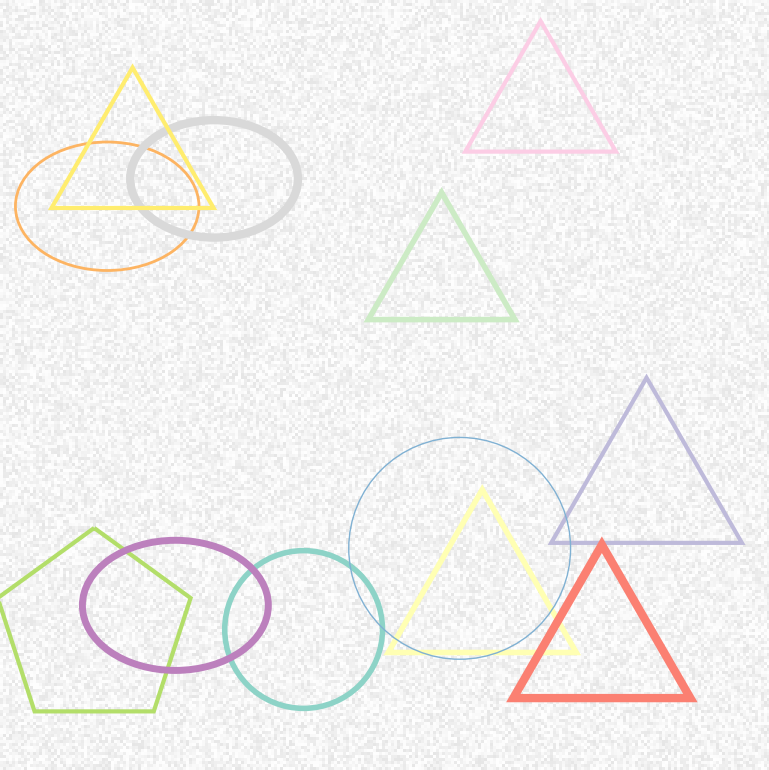[{"shape": "circle", "thickness": 2, "radius": 0.51, "center": [0.394, 0.182]}, {"shape": "triangle", "thickness": 2, "radius": 0.71, "center": [0.626, 0.223]}, {"shape": "triangle", "thickness": 1.5, "radius": 0.71, "center": [0.84, 0.366]}, {"shape": "triangle", "thickness": 3, "radius": 0.66, "center": [0.782, 0.16]}, {"shape": "circle", "thickness": 0.5, "radius": 0.72, "center": [0.597, 0.288]}, {"shape": "oval", "thickness": 1, "radius": 0.6, "center": [0.139, 0.732]}, {"shape": "pentagon", "thickness": 1.5, "radius": 0.66, "center": [0.122, 0.183]}, {"shape": "triangle", "thickness": 1.5, "radius": 0.57, "center": [0.702, 0.86]}, {"shape": "oval", "thickness": 3, "radius": 0.54, "center": [0.278, 0.768]}, {"shape": "oval", "thickness": 2.5, "radius": 0.6, "center": [0.228, 0.214]}, {"shape": "triangle", "thickness": 2, "radius": 0.55, "center": [0.574, 0.64]}, {"shape": "triangle", "thickness": 1.5, "radius": 0.61, "center": [0.172, 0.791]}]